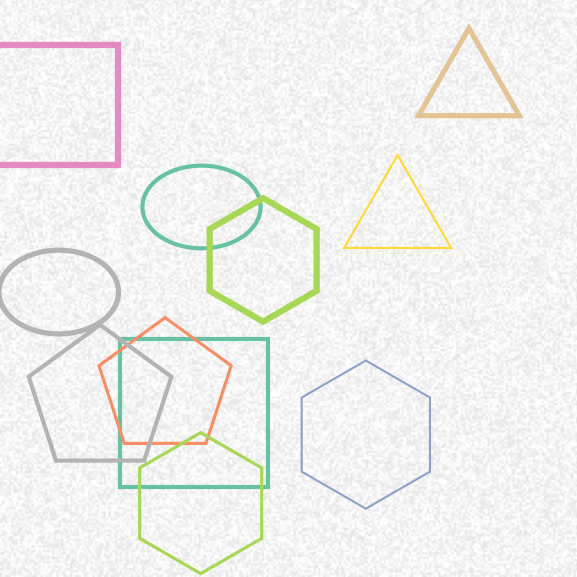[{"shape": "oval", "thickness": 2, "radius": 0.51, "center": [0.349, 0.641]}, {"shape": "square", "thickness": 2, "radius": 0.64, "center": [0.336, 0.284]}, {"shape": "pentagon", "thickness": 1.5, "radius": 0.6, "center": [0.286, 0.329]}, {"shape": "hexagon", "thickness": 1, "radius": 0.64, "center": [0.633, 0.247]}, {"shape": "square", "thickness": 3, "radius": 0.52, "center": [0.101, 0.817]}, {"shape": "hexagon", "thickness": 1.5, "radius": 0.61, "center": [0.347, 0.128]}, {"shape": "hexagon", "thickness": 3, "radius": 0.53, "center": [0.456, 0.549]}, {"shape": "triangle", "thickness": 1, "radius": 0.54, "center": [0.689, 0.623]}, {"shape": "triangle", "thickness": 2.5, "radius": 0.5, "center": [0.812, 0.849]}, {"shape": "pentagon", "thickness": 2, "radius": 0.65, "center": [0.173, 0.307]}, {"shape": "oval", "thickness": 2.5, "radius": 0.52, "center": [0.102, 0.493]}]